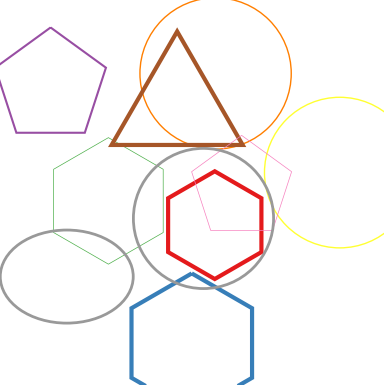[{"shape": "hexagon", "thickness": 3, "radius": 0.7, "center": [0.558, 0.415]}, {"shape": "hexagon", "thickness": 3, "radius": 0.9, "center": [0.498, 0.109]}, {"shape": "hexagon", "thickness": 0.5, "radius": 0.82, "center": [0.282, 0.478]}, {"shape": "pentagon", "thickness": 1.5, "radius": 0.76, "center": [0.131, 0.777]}, {"shape": "circle", "thickness": 1, "radius": 0.98, "center": [0.56, 0.809]}, {"shape": "circle", "thickness": 1, "radius": 0.98, "center": [0.883, 0.552]}, {"shape": "triangle", "thickness": 3, "radius": 0.98, "center": [0.46, 0.722]}, {"shape": "pentagon", "thickness": 0.5, "radius": 0.68, "center": [0.628, 0.512]}, {"shape": "oval", "thickness": 2, "radius": 0.86, "center": [0.173, 0.282]}, {"shape": "circle", "thickness": 2, "radius": 0.91, "center": [0.529, 0.433]}]